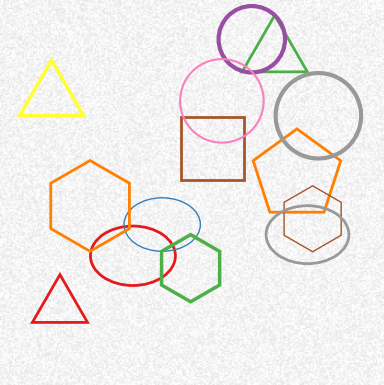[{"shape": "triangle", "thickness": 2, "radius": 0.41, "center": [0.156, 0.204]}, {"shape": "oval", "thickness": 2, "radius": 0.55, "center": [0.345, 0.336]}, {"shape": "oval", "thickness": 1, "radius": 0.5, "center": [0.421, 0.417]}, {"shape": "hexagon", "thickness": 2.5, "radius": 0.44, "center": [0.495, 0.303]}, {"shape": "triangle", "thickness": 2, "radius": 0.49, "center": [0.714, 0.862]}, {"shape": "circle", "thickness": 3, "radius": 0.43, "center": [0.654, 0.898]}, {"shape": "hexagon", "thickness": 2, "radius": 0.59, "center": [0.234, 0.465]}, {"shape": "pentagon", "thickness": 2, "radius": 0.6, "center": [0.771, 0.546]}, {"shape": "triangle", "thickness": 2.5, "radius": 0.48, "center": [0.134, 0.748]}, {"shape": "square", "thickness": 2, "radius": 0.41, "center": [0.551, 0.613]}, {"shape": "hexagon", "thickness": 1, "radius": 0.43, "center": [0.812, 0.432]}, {"shape": "circle", "thickness": 1.5, "radius": 0.54, "center": [0.576, 0.738]}, {"shape": "circle", "thickness": 3, "radius": 0.55, "center": [0.827, 0.699]}, {"shape": "oval", "thickness": 2, "radius": 0.54, "center": [0.799, 0.39]}]